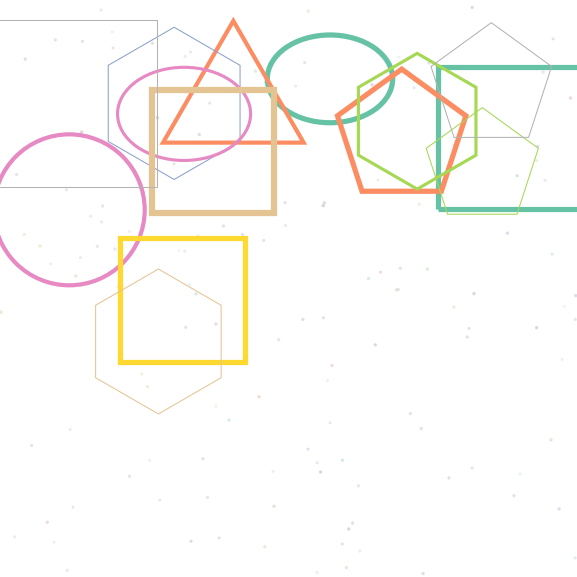[{"shape": "oval", "thickness": 2.5, "radius": 0.54, "center": [0.571, 0.863]}, {"shape": "square", "thickness": 2.5, "radius": 0.62, "center": [0.882, 0.76]}, {"shape": "pentagon", "thickness": 2.5, "radius": 0.58, "center": [0.696, 0.763]}, {"shape": "triangle", "thickness": 2, "radius": 0.7, "center": [0.404, 0.822]}, {"shape": "hexagon", "thickness": 0.5, "radius": 0.66, "center": [0.302, 0.82]}, {"shape": "oval", "thickness": 1.5, "radius": 0.58, "center": [0.319, 0.802]}, {"shape": "circle", "thickness": 2, "radius": 0.65, "center": [0.12, 0.636]}, {"shape": "pentagon", "thickness": 0.5, "radius": 0.51, "center": [0.835, 0.711]}, {"shape": "hexagon", "thickness": 1.5, "radius": 0.59, "center": [0.722, 0.789]}, {"shape": "square", "thickness": 2.5, "radius": 0.54, "center": [0.316, 0.48]}, {"shape": "hexagon", "thickness": 0.5, "radius": 0.63, "center": [0.274, 0.408]}, {"shape": "square", "thickness": 3, "radius": 0.53, "center": [0.369, 0.737]}, {"shape": "square", "thickness": 0.5, "radius": 0.72, "center": [0.127, 0.819]}, {"shape": "pentagon", "thickness": 0.5, "radius": 0.55, "center": [0.851, 0.85]}]